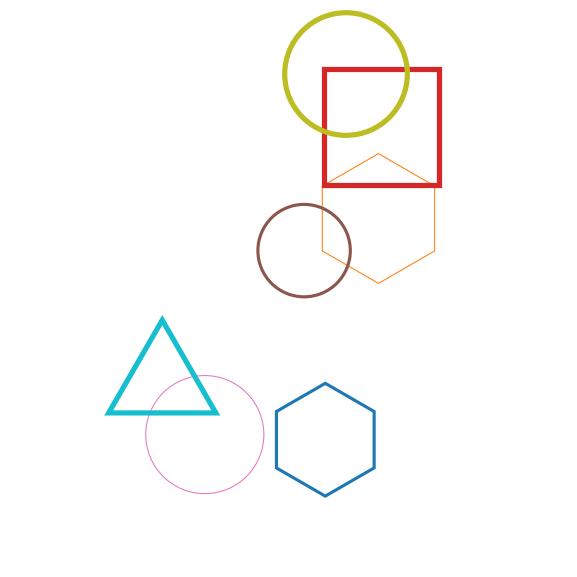[{"shape": "hexagon", "thickness": 1.5, "radius": 0.49, "center": [0.563, 0.238]}, {"shape": "hexagon", "thickness": 0.5, "radius": 0.56, "center": [0.655, 0.621]}, {"shape": "square", "thickness": 2.5, "radius": 0.5, "center": [0.661, 0.779]}, {"shape": "circle", "thickness": 1.5, "radius": 0.4, "center": [0.527, 0.565]}, {"shape": "circle", "thickness": 0.5, "radius": 0.51, "center": [0.355, 0.247]}, {"shape": "circle", "thickness": 2.5, "radius": 0.53, "center": [0.599, 0.871]}, {"shape": "triangle", "thickness": 2.5, "radius": 0.54, "center": [0.281, 0.338]}]